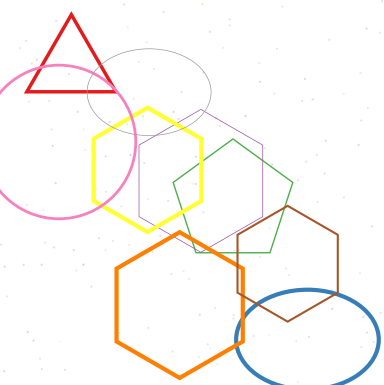[{"shape": "triangle", "thickness": 2.5, "radius": 0.67, "center": [0.185, 0.828]}, {"shape": "oval", "thickness": 3, "radius": 0.93, "center": [0.799, 0.118]}, {"shape": "pentagon", "thickness": 1, "radius": 0.82, "center": [0.605, 0.476]}, {"shape": "hexagon", "thickness": 0.5, "radius": 0.93, "center": [0.522, 0.53]}, {"shape": "hexagon", "thickness": 3, "radius": 0.95, "center": [0.467, 0.208]}, {"shape": "hexagon", "thickness": 3, "radius": 0.81, "center": [0.383, 0.559]}, {"shape": "hexagon", "thickness": 1.5, "radius": 0.75, "center": [0.747, 0.315]}, {"shape": "circle", "thickness": 2, "radius": 1.0, "center": [0.153, 0.631]}, {"shape": "oval", "thickness": 0.5, "radius": 0.81, "center": [0.387, 0.761]}]